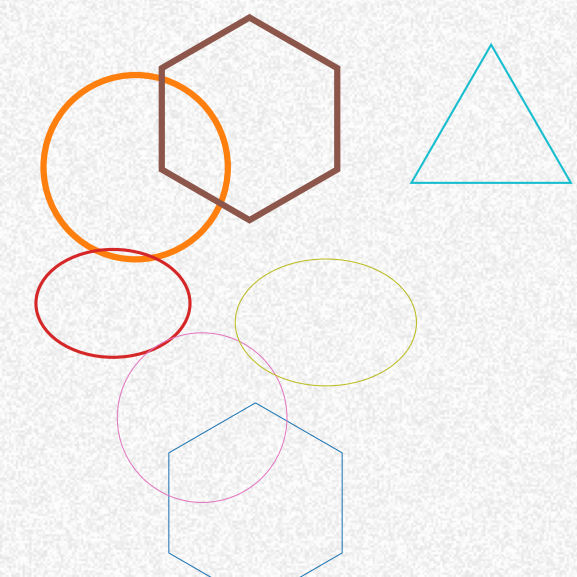[{"shape": "hexagon", "thickness": 0.5, "radius": 0.87, "center": [0.442, 0.128]}, {"shape": "circle", "thickness": 3, "radius": 0.8, "center": [0.235, 0.71]}, {"shape": "oval", "thickness": 1.5, "radius": 0.67, "center": [0.196, 0.474]}, {"shape": "hexagon", "thickness": 3, "radius": 0.88, "center": [0.432, 0.793]}, {"shape": "circle", "thickness": 0.5, "radius": 0.73, "center": [0.35, 0.276]}, {"shape": "oval", "thickness": 0.5, "radius": 0.78, "center": [0.564, 0.441]}, {"shape": "triangle", "thickness": 1, "radius": 0.8, "center": [0.85, 0.762]}]